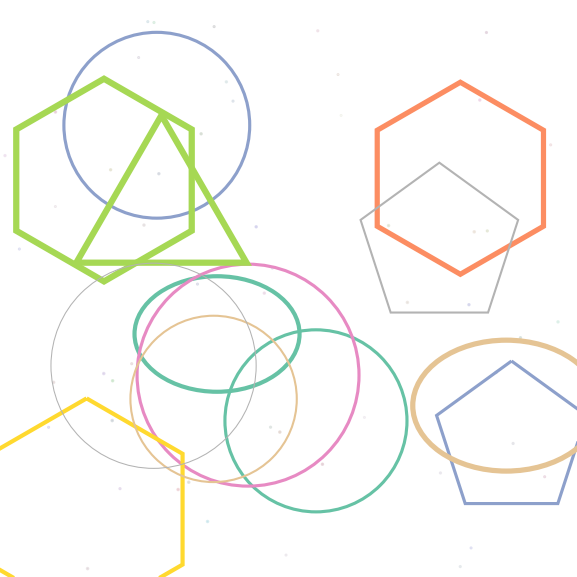[{"shape": "oval", "thickness": 2, "radius": 0.71, "center": [0.376, 0.421]}, {"shape": "circle", "thickness": 1.5, "radius": 0.79, "center": [0.547, 0.27]}, {"shape": "hexagon", "thickness": 2.5, "radius": 0.83, "center": [0.797, 0.69]}, {"shape": "pentagon", "thickness": 1.5, "radius": 0.68, "center": [0.886, 0.238]}, {"shape": "circle", "thickness": 1.5, "radius": 0.8, "center": [0.272, 0.782]}, {"shape": "circle", "thickness": 1.5, "radius": 0.96, "center": [0.43, 0.35]}, {"shape": "triangle", "thickness": 3, "radius": 0.85, "center": [0.28, 0.629]}, {"shape": "hexagon", "thickness": 3, "radius": 0.88, "center": [0.18, 0.687]}, {"shape": "hexagon", "thickness": 2, "radius": 0.96, "center": [0.15, 0.117]}, {"shape": "circle", "thickness": 1, "radius": 0.72, "center": [0.37, 0.308]}, {"shape": "oval", "thickness": 2.5, "radius": 0.81, "center": [0.877, 0.297]}, {"shape": "pentagon", "thickness": 1, "radius": 0.72, "center": [0.761, 0.574]}, {"shape": "circle", "thickness": 0.5, "radius": 0.89, "center": [0.266, 0.366]}]